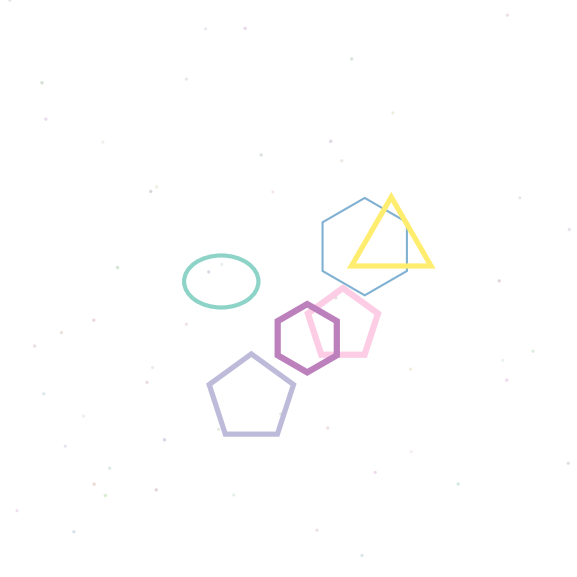[{"shape": "oval", "thickness": 2, "radius": 0.32, "center": [0.383, 0.512]}, {"shape": "pentagon", "thickness": 2.5, "radius": 0.38, "center": [0.435, 0.309]}, {"shape": "hexagon", "thickness": 1, "radius": 0.42, "center": [0.632, 0.572]}, {"shape": "pentagon", "thickness": 3, "radius": 0.32, "center": [0.594, 0.437]}, {"shape": "hexagon", "thickness": 3, "radius": 0.3, "center": [0.532, 0.413]}, {"shape": "triangle", "thickness": 2.5, "radius": 0.4, "center": [0.677, 0.578]}]